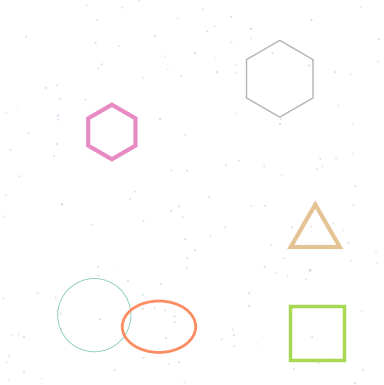[{"shape": "circle", "thickness": 0.5, "radius": 0.48, "center": [0.245, 0.181]}, {"shape": "oval", "thickness": 2, "radius": 0.48, "center": [0.413, 0.151]}, {"shape": "hexagon", "thickness": 3, "radius": 0.35, "center": [0.291, 0.657]}, {"shape": "square", "thickness": 2.5, "radius": 0.35, "center": [0.824, 0.135]}, {"shape": "triangle", "thickness": 3, "radius": 0.37, "center": [0.819, 0.395]}, {"shape": "hexagon", "thickness": 1, "radius": 0.5, "center": [0.727, 0.795]}]